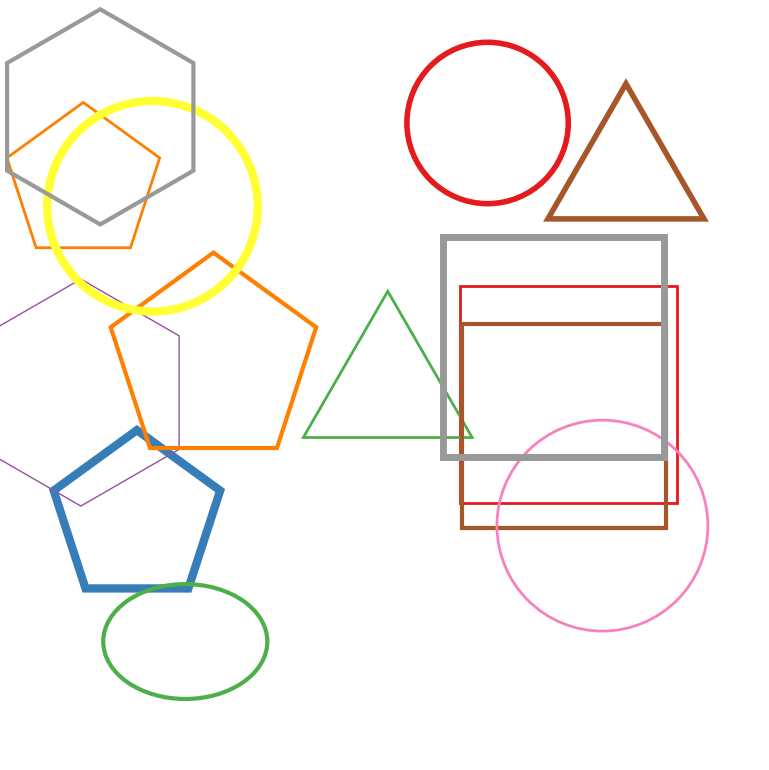[{"shape": "circle", "thickness": 2, "radius": 0.52, "center": [0.633, 0.84]}, {"shape": "square", "thickness": 1, "radius": 0.7, "center": [0.738, 0.487]}, {"shape": "pentagon", "thickness": 3, "radius": 0.57, "center": [0.178, 0.328]}, {"shape": "oval", "thickness": 1.5, "radius": 0.53, "center": [0.241, 0.167]}, {"shape": "triangle", "thickness": 1, "radius": 0.63, "center": [0.504, 0.495]}, {"shape": "hexagon", "thickness": 0.5, "radius": 0.74, "center": [0.105, 0.49]}, {"shape": "pentagon", "thickness": 1.5, "radius": 0.7, "center": [0.277, 0.532]}, {"shape": "pentagon", "thickness": 1, "radius": 0.52, "center": [0.108, 0.763]}, {"shape": "circle", "thickness": 3, "radius": 0.68, "center": [0.198, 0.732]}, {"shape": "square", "thickness": 1.5, "radius": 0.66, "center": [0.733, 0.446]}, {"shape": "triangle", "thickness": 2, "radius": 0.59, "center": [0.813, 0.774]}, {"shape": "circle", "thickness": 1, "radius": 0.68, "center": [0.782, 0.317]}, {"shape": "square", "thickness": 2.5, "radius": 0.72, "center": [0.719, 0.549]}, {"shape": "hexagon", "thickness": 1.5, "radius": 0.7, "center": [0.13, 0.848]}]